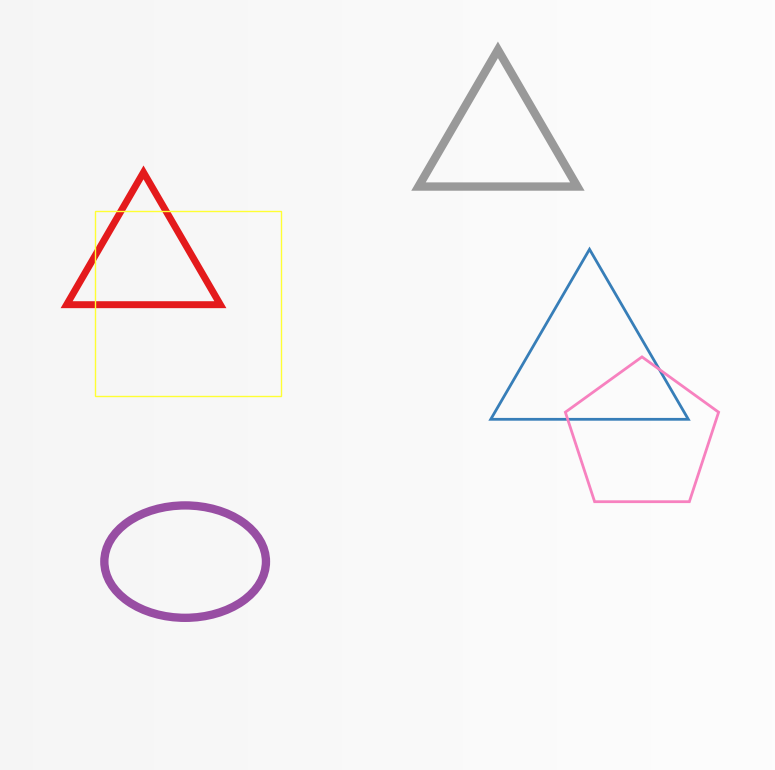[{"shape": "triangle", "thickness": 2.5, "radius": 0.57, "center": [0.185, 0.662]}, {"shape": "triangle", "thickness": 1, "radius": 0.74, "center": [0.761, 0.529]}, {"shape": "oval", "thickness": 3, "radius": 0.52, "center": [0.239, 0.271]}, {"shape": "square", "thickness": 0.5, "radius": 0.6, "center": [0.242, 0.606]}, {"shape": "pentagon", "thickness": 1, "radius": 0.52, "center": [0.828, 0.433]}, {"shape": "triangle", "thickness": 3, "radius": 0.59, "center": [0.642, 0.817]}]